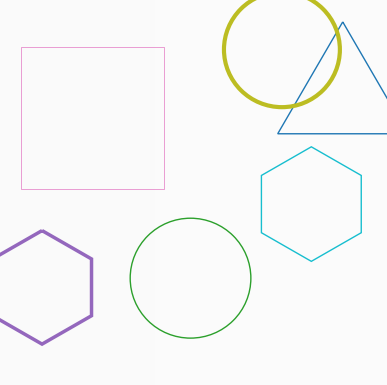[{"shape": "triangle", "thickness": 1, "radius": 0.97, "center": [0.884, 0.749]}, {"shape": "circle", "thickness": 1, "radius": 0.78, "center": [0.492, 0.277]}, {"shape": "hexagon", "thickness": 2.5, "radius": 0.74, "center": [0.108, 0.254]}, {"shape": "square", "thickness": 0.5, "radius": 0.92, "center": [0.239, 0.693]}, {"shape": "circle", "thickness": 3, "radius": 0.75, "center": [0.728, 0.871]}, {"shape": "hexagon", "thickness": 1, "radius": 0.74, "center": [0.803, 0.47]}]